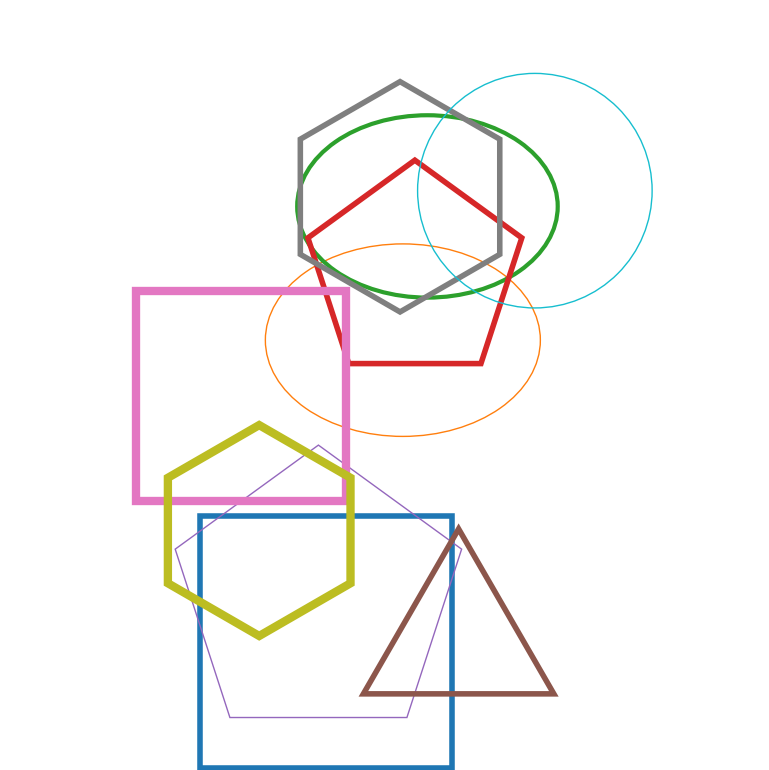[{"shape": "square", "thickness": 2, "radius": 0.82, "center": [0.423, 0.166]}, {"shape": "oval", "thickness": 0.5, "radius": 0.89, "center": [0.523, 0.558]}, {"shape": "oval", "thickness": 1.5, "radius": 0.85, "center": [0.555, 0.732]}, {"shape": "pentagon", "thickness": 2, "radius": 0.73, "center": [0.539, 0.646]}, {"shape": "pentagon", "thickness": 0.5, "radius": 0.98, "center": [0.414, 0.226]}, {"shape": "triangle", "thickness": 2, "radius": 0.71, "center": [0.596, 0.17]}, {"shape": "square", "thickness": 3, "radius": 0.68, "center": [0.313, 0.486]}, {"shape": "hexagon", "thickness": 2, "radius": 0.75, "center": [0.52, 0.744]}, {"shape": "hexagon", "thickness": 3, "radius": 0.68, "center": [0.337, 0.311]}, {"shape": "circle", "thickness": 0.5, "radius": 0.76, "center": [0.695, 0.752]}]